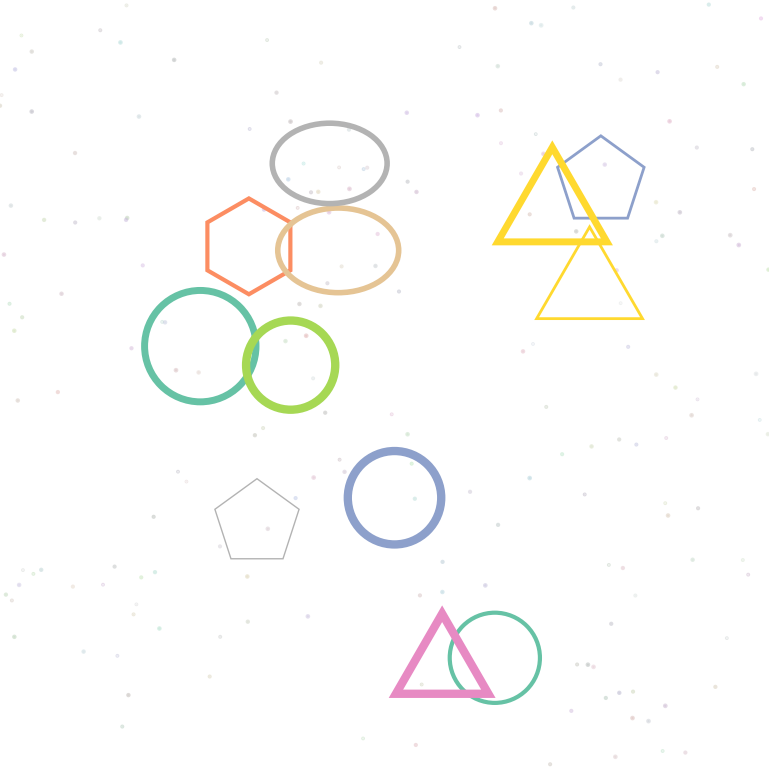[{"shape": "circle", "thickness": 1.5, "radius": 0.29, "center": [0.643, 0.146]}, {"shape": "circle", "thickness": 2.5, "radius": 0.36, "center": [0.26, 0.55]}, {"shape": "hexagon", "thickness": 1.5, "radius": 0.31, "center": [0.323, 0.68]}, {"shape": "circle", "thickness": 3, "radius": 0.3, "center": [0.512, 0.354]}, {"shape": "pentagon", "thickness": 1, "radius": 0.3, "center": [0.78, 0.764]}, {"shape": "triangle", "thickness": 3, "radius": 0.35, "center": [0.574, 0.134]}, {"shape": "circle", "thickness": 3, "radius": 0.29, "center": [0.377, 0.526]}, {"shape": "triangle", "thickness": 2.5, "radius": 0.41, "center": [0.717, 0.727]}, {"shape": "triangle", "thickness": 1, "radius": 0.4, "center": [0.766, 0.626]}, {"shape": "oval", "thickness": 2, "radius": 0.39, "center": [0.439, 0.675]}, {"shape": "pentagon", "thickness": 0.5, "radius": 0.29, "center": [0.334, 0.321]}, {"shape": "oval", "thickness": 2, "radius": 0.37, "center": [0.428, 0.788]}]